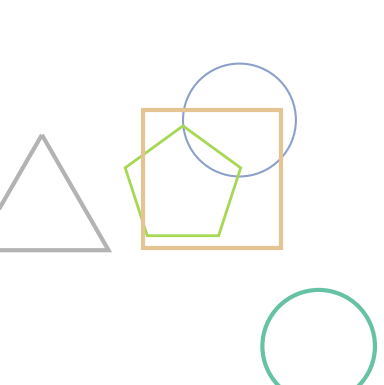[{"shape": "circle", "thickness": 3, "radius": 0.73, "center": [0.828, 0.101]}, {"shape": "circle", "thickness": 1.5, "radius": 0.73, "center": [0.622, 0.688]}, {"shape": "pentagon", "thickness": 2, "radius": 0.79, "center": [0.475, 0.515]}, {"shape": "square", "thickness": 3, "radius": 0.9, "center": [0.551, 0.535]}, {"shape": "triangle", "thickness": 3, "radius": 1.0, "center": [0.109, 0.45]}]